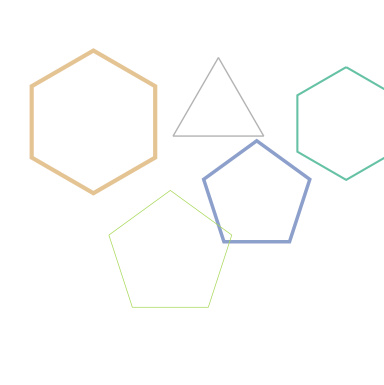[{"shape": "hexagon", "thickness": 1.5, "radius": 0.73, "center": [0.899, 0.679]}, {"shape": "pentagon", "thickness": 2.5, "radius": 0.72, "center": [0.667, 0.489]}, {"shape": "pentagon", "thickness": 0.5, "radius": 0.84, "center": [0.442, 0.338]}, {"shape": "hexagon", "thickness": 3, "radius": 0.93, "center": [0.243, 0.683]}, {"shape": "triangle", "thickness": 1, "radius": 0.68, "center": [0.567, 0.715]}]